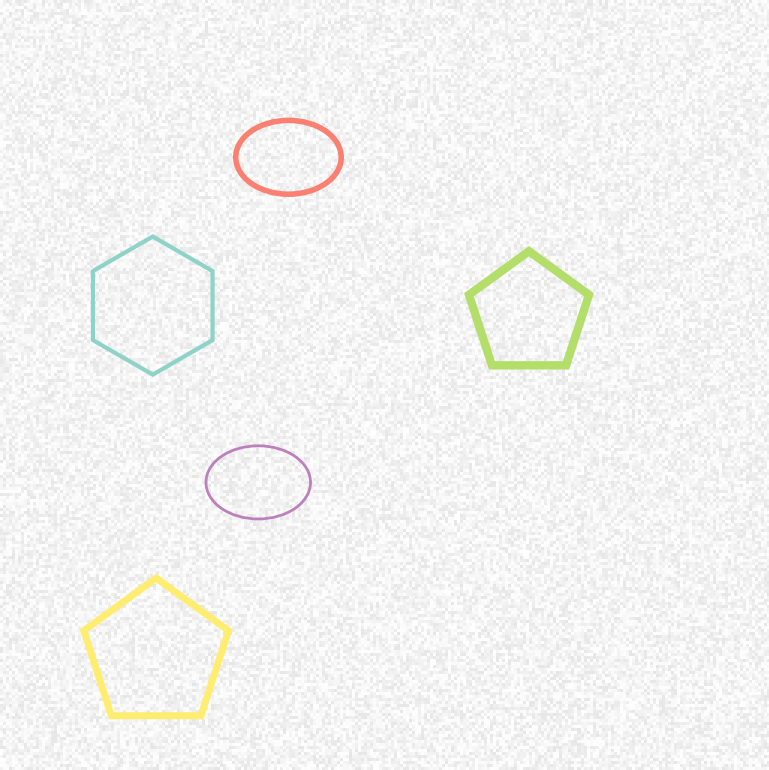[{"shape": "hexagon", "thickness": 1.5, "radius": 0.45, "center": [0.198, 0.603]}, {"shape": "oval", "thickness": 2, "radius": 0.34, "center": [0.375, 0.796]}, {"shape": "pentagon", "thickness": 3, "radius": 0.41, "center": [0.687, 0.592]}, {"shape": "oval", "thickness": 1, "radius": 0.34, "center": [0.335, 0.374]}, {"shape": "pentagon", "thickness": 2.5, "radius": 0.49, "center": [0.203, 0.15]}]